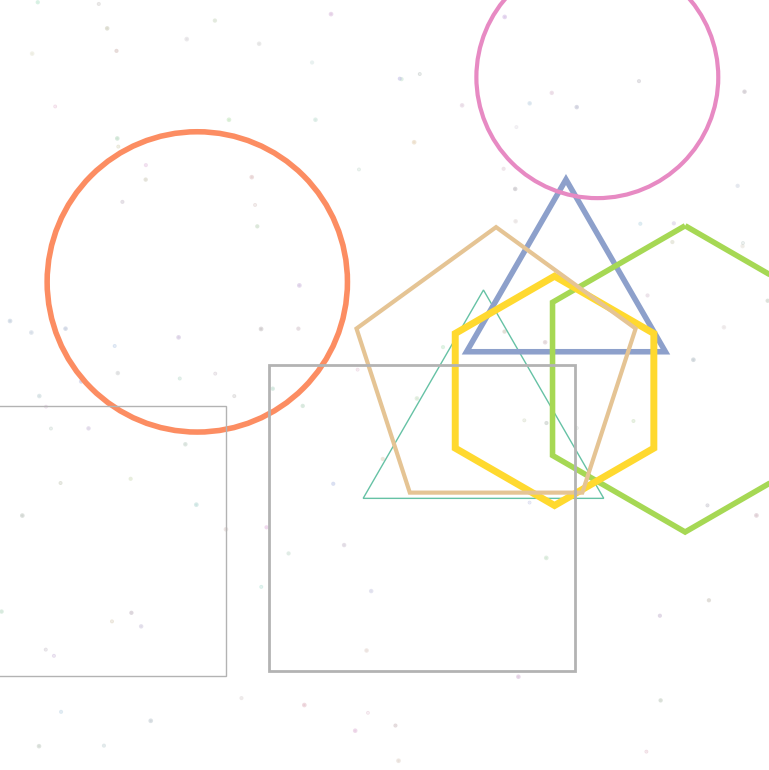[{"shape": "triangle", "thickness": 0.5, "radius": 0.9, "center": [0.628, 0.443]}, {"shape": "circle", "thickness": 2, "radius": 0.98, "center": [0.256, 0.634]}, {"shape": "triangle", "thickness": 2, "radius": 0.75, "center": [0.735, 0.618]}, {"shape": "circle", "thickness": 1.5, "radius": 0.79, "center": [0.776, 0.9]}, {"shape": "hexagon", "thickness": 2, "radius": 0.99, "center": [0.89, 0.508]}, {"shape": "hexagon", "thickness": 2.5, "radius": 0.74, "center": [0.72, 0.492]}, {"shape": "pentagon", "thickness": 1.5, "radius": 0.95, "center": [0.644, 0.514]}, {"shape": "square", "thickness": 0.5, "radius": 0.88, "center": [0.118, 0.298]}, {"shape": "square", "thickness": 1, "radius": 0.99, "center": [0.548, 0.327]}]